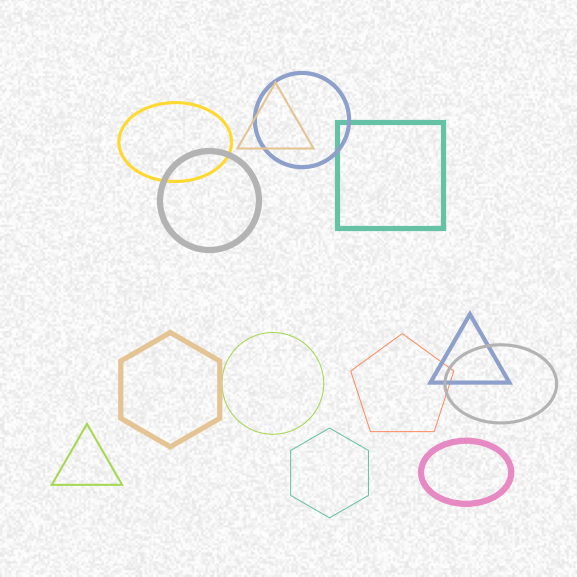[{"shape": "hexagon", "thickness": 0.5, "radius": 0.39, "center": [0.571, 0.18]}, {"shape": "square", "thickness": 2.5, "radius": 0.46, "center": [0.676, 0.696]}, {"shape": "pentagon", "thickness": 0.5, "radius": 0.47, "center": [0.697, 0.328]}, {"shape": "triangle", "thickness": 2, "radius": 0.39, "center": [0.814, 0.376]}, {"shape": "circle", "thickness": 2, "radius": 0.41, "center": [0.523, 0.791]}, {"shape": "oval", "thickness": 3, "radius": 0.39, "center": [0.807, 0.181]}, {"shape": "triangle", "thickness": 1, "radius": 0.35, "center": [0.151, 0.195]}, {"shape": "circle", "thickness": 0.5, "radius": 0.44, "center": [0.472, 0.335]}, {"shape": "oval", "thickness": 1.5, "radius": 0.49, "center": [0.303, 0.753]}, {"shape": "hexagon", "thickness": 2.5, "radius": 0.5, "center": [0.295, 0.324]}, {"shape": "triangle", "thickness": 1, "radius": 0.38, "center": [0.477, 0.78]}, {"shape": "oval", "thickness": 1.5, "radius": 0.48, "center": [0.867, 0.334]}, {"shape": "circle", "thickness": 3, "radius": 0.43, "center": [0.363, 0.652]}]